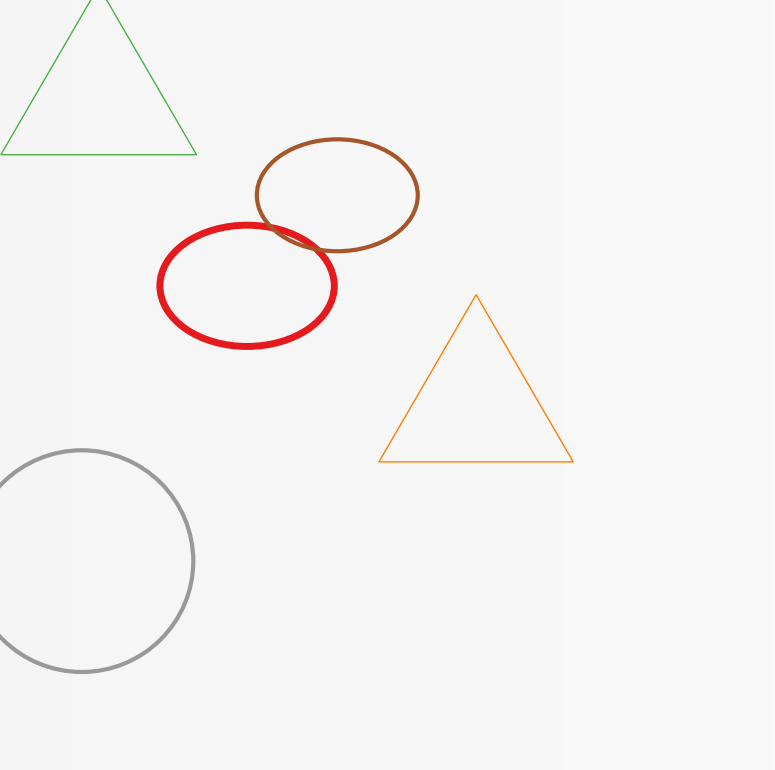[{"shape": "oval", "thickness": 2.5, "radius": 0.56, "center": [0.319, 0.629]}, {"shape": "triangle", "thickness": 0.5, "radius": 0.73, "center": [0.127, 0.872]}, {"shape": "triangle", "thickness": 0.5, "radius": 0.72, "center": [0.614, 0.473]}, {"shape": "oval", "thickness": 1.5, "radius": 0.52, "center": [0.435, 0.746]}, {"shape": "circle", "thickness": 1.5, "radius": 0.72, "center": [0.105, 0.271]}]